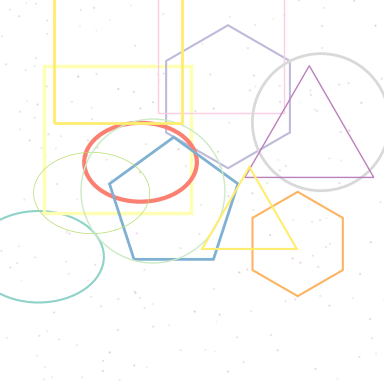[{"shape": "oval", "thickness": 1.5, "radius": 0.85, "center": [0.1, 0.333]}, {"shape": "square", "thickness": 2.5, "radius": 0.95, "center": [0.305, 0.638]}, {"shape": "hexagon", "thickness": 1.5, "radius": 0.93, "center": [0.592, 0.749]}, {"shape": "oval", "thickness": 3, "radius": 0.73, "center": [0.365, 0.579]}, {"shape": "pentagon", "thickness": 2, "radius": 0.88, "center": [0.451, 0.468]}, {"shape": "hexagon", "thickness": 1.5, "radius": 0.68, "center": [0.773, 0.366]}, {"shape": "oval", "thickness": 0.5, "radius": 0.75, "center": [0.238, 0.499]}, {"shape": "square", "thickness": 1, "radius": 0.82, "center": [0.573, 0.87]}, {"shape": "circle", "thickness": 2, "radius": 0.89, "center": [0.834, 0.683]}, {"shape": "triangle", "thickness": 1, "radius": 0.97, "center": [0.803, 0.636]}, {"shape": "circle", "thickness": 1, "radius": 0.93, "center": [0.397, 0.504]}, {"shape": "square", "thickness": 2, "radius": 0.83, "center": [0.306, 0.848]}, {"shape": "triangle", "thickness": 1.5, "radius": 0.71, "center": [0.648, 0.424]}]